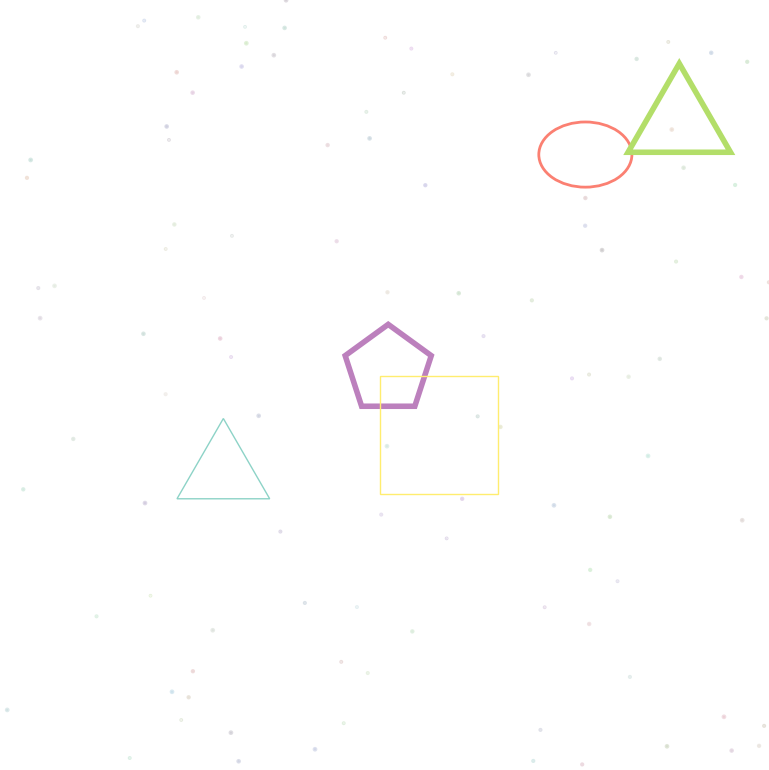[{"shape": "triangle", "thickness": 0.5, "radius": 0.35, "center": [0.29, 0.387]}, {"shape": "oval", "thickness": 1, "radius": 0.3, "center": [0.76, 0.799]}, {"shape": "triangle", "thickness": 2, "radius": 0.38, "center": [0.882, 0.841]}, {"shape": "pentagon", "thickness": 2, "radius": 0.29, "center": [0.504, 0.52]}, {"shape": "square", "thickness": 0.5, "radius": 0.38, "center": [0.57, 0.435]}]